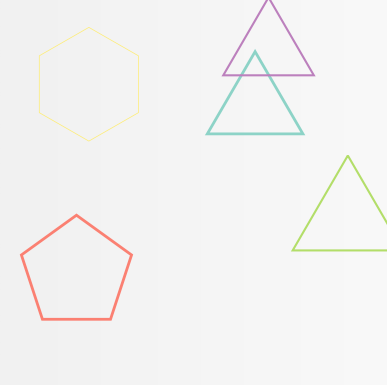[{"shape": "triangle", "thickness": 2, "radius": 0.71, "center": [0.658, 0.723]}, {"shape": "pentagon", "thickness": 2, "radius": 0.75, "center": [0.197, 0.292]}, {"shape": "triangle", "thickness": 1.5, "radius": 0.82, "center": [0.898, 0.432]}, {"shape": "triangle", "thickness": 1.5, "radius": 0.67, "center": [0.693, 0.872]}, {"shape": "hexagon", "thickness": 0.5, "radius": 0.74, "center": [0.229, 0.781]}]